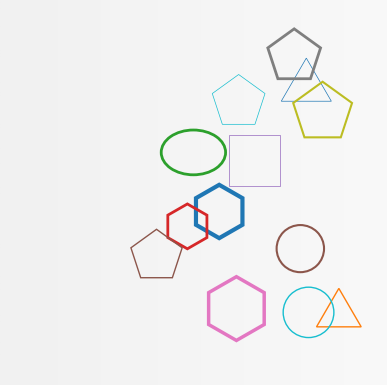[{"shape": "hexagon", "thickness": 3, "radius": 0.35, "center": [0.566, 0.451]}, {"shape": "triangle", "thickness": 0.5, "radius": 0.37, "center": [0.79, 0.774]}, {"shape": "triangle", "thickness": 1, "radius": 0.33, "center": [0.874, 0.184]}, {"shape": "oval", "thickness": 2, "radius": 0.42, "center": [0.499, 0.604]}, {"shape": "hexagon", "thickness": 2, "radius": 0.29, "center": [0.484, 0.412]}, {"shape": "square", "thickness": 0.5, "radius": 0.33, "center": [0.656, 0.583]}, {"shape": "circle", "thickness": 1.5, "radius": 0.31, "center": [0.775, 0.354]}, {"shape": "pentagon", "thickness": 1, "radius": 0.35, "center": [0.404, 0.335]}, {"shape": "hexagon", "thickness": 2.5, "radius": 0.41, "center": [0.61, 0.199]}, {"shape": "pentagon", "thickness": 2, "radius": 0.36, "center": [0.759, 0.853]}, {"shape": "pentagon", "thickness": 1.5, "radius": 0.4, "center": [0.833, 0.708]}, {"shape": "circle", "thickness": 1, "radius": 0.33, "center": [0.796, 0.189]}, {"shape": "pentagon", "thickness": 0.5, "radius": 0.36, "center": [0.616, 0.735]}]